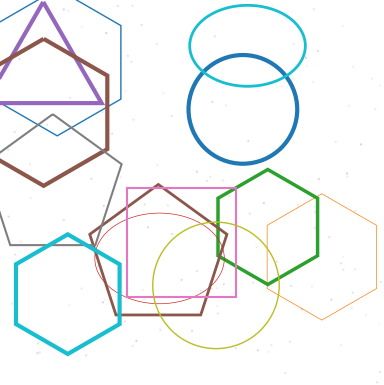[{"shape": "circle", "thickness": 3, "radius": 0.71, "center": [0.631, 0.716]}, {"shape": "hexagon", "thickness": 1, "radius": 0.95, "center": [0.149, 0.838]}, {"shape": "hexagon", "thickness": 0.5, "radius": 0.82, "center": [0.836, 0.333]}, {"shape": "hexagon", "thickness": 2.5, "radius": 0.75, "center": [0.696, 0.41]}, {"shape": "oval", "thickness": 0.5, "radius": 0.84, "center": [0.414, 0.329]}, {"shape": "triangle", "thickness": 3, "radius": 0.88, "center": [0.112, 0.82]}, {"shape": "pentagon", "thickness": 2, "radius": 0.94, "center": [0.411, 0.333]}, {"shape": "hexagon", "thickness": 3, "radius": 0.95, "center": [0.113, 0.708]}, {"shape": "square", "thickness": 1.5, "radius": 0.71, "center": [0.471, 0.37]}, {"shape": "pentagon", "thickness": 1.5, "radius": 0.94, "center": [0.137, 0.515]}, {"shape": "circle", "thickness": 1, "radius": 0.82, "center": [0.561, 0.259]}, {"shape": "hexagon", "thickness": 3, "radius": 0.78, "center": [0.176, 0.236]}, {"shape": "oval", "thickness": 2, "radius": 0.75, "center": [0.643, 0.881]}]